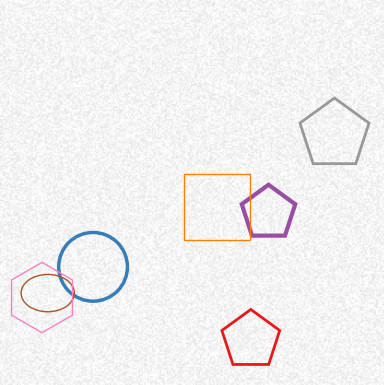[{"shape": "pentagon", "thickness": 2, "radius": 0.39, "center": [0.651, 0.117]}, {"shape": "circle", "thickness": 2.5, "radius": 0.45, "center": [0.242, 0.307]}, {"shape": "pentagon", "thickness": 3, "radius": 0.37, "center": [0.697, 0.447]}, {"shape": "square", "thickness": 1, "radius": 0.43, "center": [0.565, 0.463]}, {"shape": "oval", "thickness": 1, "radius": 0.35, "center": [0.124, 0.239]}, {"shape": "hexagon", "thickness": 1, "radius": 0.46, "center": [0.109, 0.227]}, {"shape": "pentagon", "thickness": 2, "radius": 0.47, "center": [0.869, 0.651]}]